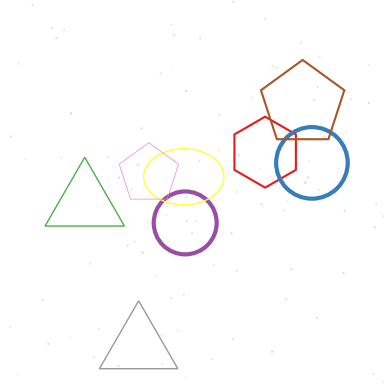[{"shape": "hexagon", "thickness": 1.5, "radius": 0.46, "center": [0.689, 0.605]}, {"shape": "circle", "thickness": 3, "radius": 0.46, "center": [0.81, 0.577]}, {"shape": "triangle", "thickness": 1, "radius": 0.6, "center": [0.22, 0.472]}, {"shape": "circle", "thickness": 3, "radius": 0.41, "center": [0.481, 0.421]}, {"shape": "oval", "thickness": 1, "radius": 0.52, "center": [0.477, 0.541]}, {"shape": "pentagon", "thickness": 1.5, "radius": 0.57, "center": [0.786, 0.73]}, {"shape": "pentagon", "thickness": 0.5, "radius": 0.4, "center": [0.387, 0.548]}, {"shape": "triangle", "thickness": 1, "radius": 0.59, "center": [0.36, 0.101]}]